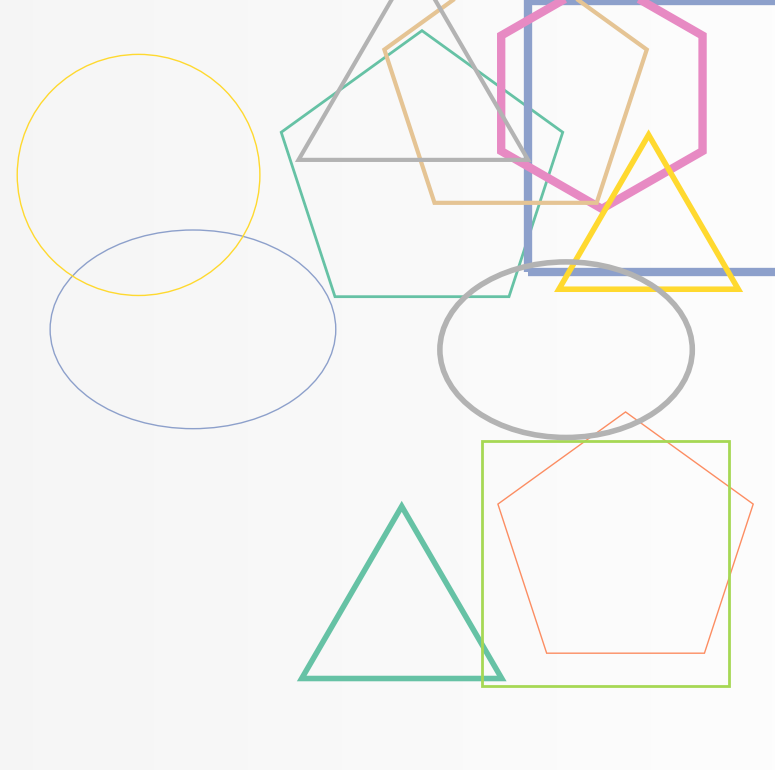[{"shape": "triangle", "thickness": 2, "radius": 0.75, "center": [0.518, 0.193]}, {"shape": "pentagon", "thickness": 1, "radius": 0.95, "center": [0.544, 0.769]}, {"shape": "pentagon", "thickness": 0.5, "radius": 0.87, "center": [0.807, 0.292]}, {"shape": "oval", "thickness": 0.5, "radius": 0.92, "center": [0.249, 0.572]}, {"shape": "square", "thickness": 3, "radius": 0.88, "center": [0.857, 0.823]}, {"shape": "hexagon", "thickness": 3, "radius": 0.75, "center": [0.777, 0.879]}, {"shape": "square", "thickness": 1, "radius": 0.8, "center": [0.781, 0.268]}, {"shape": "circle", "thickness": 0.5, "radius": 0.78, "center": [0.179, 0.773]}, {"shape": "triangle", "thickness": 2, "radius": 0.67, "center": [0.837, 0.691]}, {"shape": "pentagon", "thickness": 1.5, "radius": 0.89, "center": [0.665, 0.881]}, {"shape": "oval", "thickness": 2, "radius": 0.81, "center": [0.73, 0.546]}, {"shape": "triangle", "thickness": 1.5, "radius": 0.86, "center": [0.533, 0.878]}]